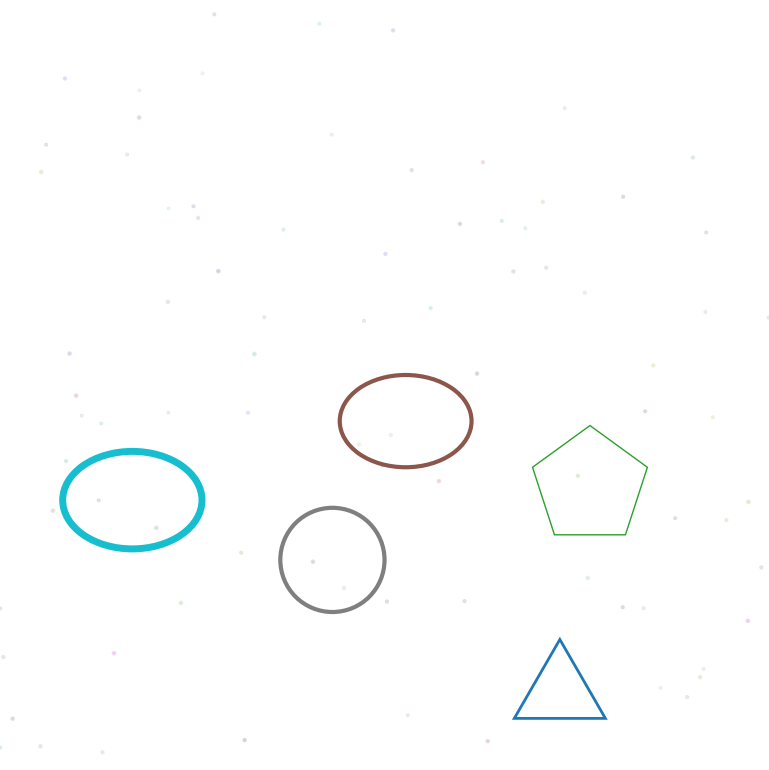[{"shape": "triangle", "thickness": 1, "radius": 0.34, "center": [0.727, 0.101]}, {"shape": "pentagon", "thickness": 0.5, "radius": 0.39, "center": [0.766, 0.369]}, {"shape": "oval", "thickness": 1.5, "radius": 0.43, "center": [0.527, 0.453]}, {"shape": "circle", "thickness": 1.5, "radius": 0.34, "center": [0.432, 0.273]}, {"shape": "oval", "thickness": 2.5, "radius": 0.45, "center": [0.172, 0.35]}]